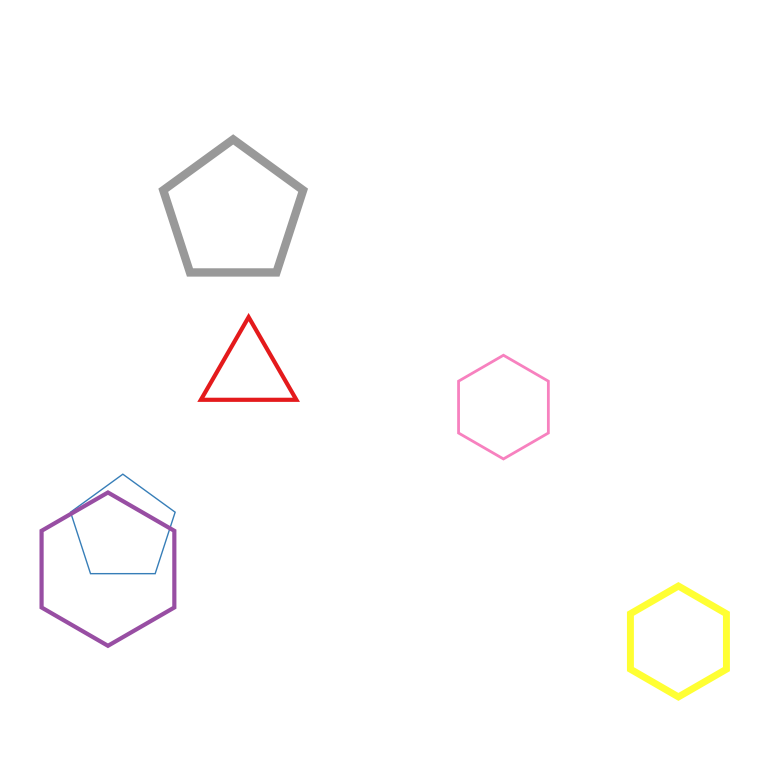[{"shape": "triangle", "thickness": 1.5, "radius": 0.36, "center": [0.323, 0.517]}, {"shape": "pentagon", "thickness": 0.5, "radius": 0.36, "center": [0.16, 0.313]}, {"shape": "hexagon", "thickness": 1.5, "radius": 0.5, "center": [0.14, 0.261]}, {"shape": "hexagon", "thickness": 2.5, "radius": 0.36, "center": [0.881, 0.167]}, {"shape": "hexagon", "thickness": 1, "radius": 0.34, "center": [0.654, 0.471]}, {"shape": "pentagon", "thickness": 3, "radius": 0.48, "center": [0.303, 0.723]}]